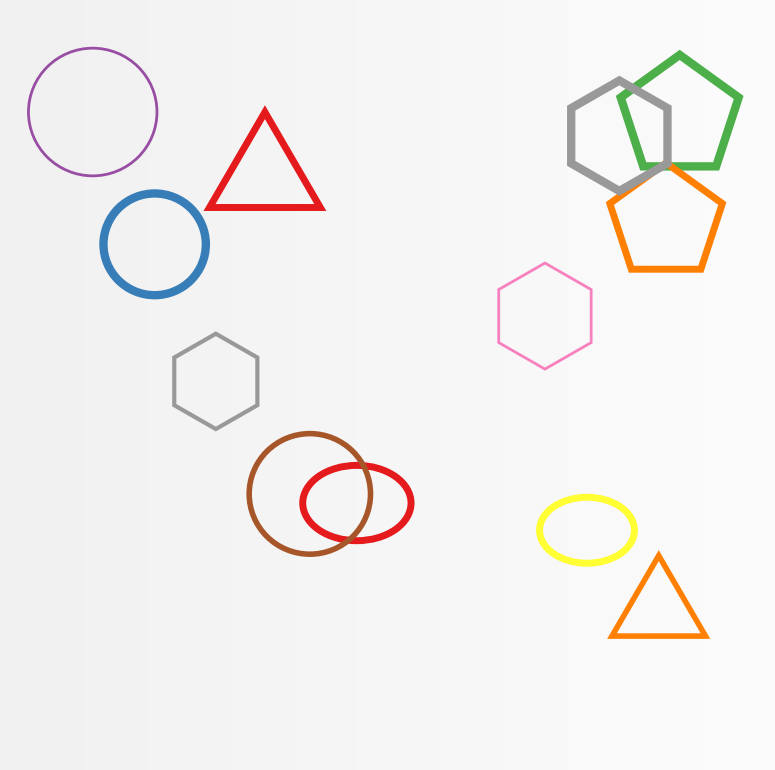[{"shape": "triangle", "thickness": 2.5, "radius": 0.41, "center": [0.342, 0.772]}, {"shape": "oval", "thickness": 2.5, "radius": 0.35, "center": [0.461, 0.347]}, {"shape": "circle", "thickness": 3, "radius": 0.33, "center": [0.2, 0.683]}, {"shape": "pentagon", "thickness": 3, "radius": 0.4, "center": [0.877, 0.849]}, {"shape": "circle", "thickness": 1, "radius": 0.41, "center": [0.12, 0.855]}, {"shape": "triangle", "thickness": 2, "radius": 0.35, "center": [0.85, 0.209]}, {"shape": "pentagon", "thickness": 2.5, "radius": 0.38, "center": [0.859, 0.712]}, {"shape": "oval", "thickness": 2.5, "radius": 0.31, "center": [0.757, 0.311]}, {"shape": "circle", "thickness": 2, "radius": 0.39, "center": [0.4, 0.359]}, {"shape": "hexagon", "thickness": 1, "radius": 0.34, "center": [0.703, 0.59]}, {"shape": "hexagon", "thickness": 3, "radius": 0.36, "center": [0.799, 0.824]}, {"shape": "hexagon", "thickness": 1.5, "radius": 0.31, "center": [0.278, 0.505]}]